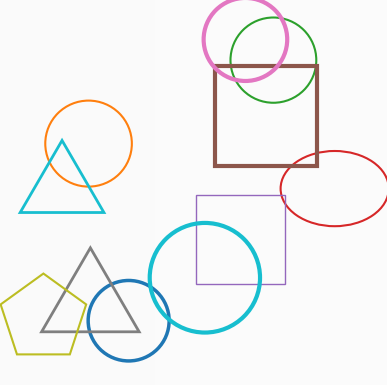[{"shape": "circle", "thickness": 2.5, "radius": 0.52, "center": [0.332, 0.167]}, {"shape": "circle", "thickness": 1.5, "radius": 0.56, "center": [0.229, 0.627]}, {"shape": "circle", "thickness": 1.5, "radius": 0.55, "center": [0.706, 0.844]}, {"shape": "oval", "thickness": 1.5, "radius": 0.7, "center": [0.864, 0.51]}, {"shape": "square", "thickness": 1, "radius": 0.58, "center": [0.62, 0.378]}, {"shape": "square", "thickness": 3, "radius": 0.65, "center": [0.686, 0.699]}, {"shape": "circle", "thickness": 3, "radius": 0.54, "center": [0.633, 0.898]}, {"shape": "triangle", "thickness": 2, "radius": 0.73, "center": [0.233, 0.211]}, {"shape": "pentagon", "thickness": 1.5, "radius": 0.58, "center": [0.112, 0.173]}, {"shape": "triangle", "thickness": 2, "radius": 0.62, "center": [0.16, 0.51]}, {"shape": "circle", "thickness": 3, "radius": 0.71, "center": [0.529, 0.279]}]